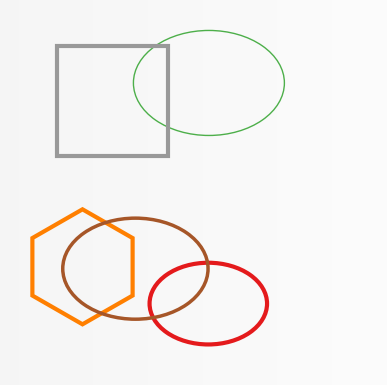[{"shape": "oval", "thickness": 3, "radius": 0.76, "center": [0.538, 0.211]}, {"shape": "oval", "thickness": 1, "radius": 0.97, "center": [0.539, 0.785]}, {"shape": "hexagon", "thickness": 3, "radius": 0.75, "center": [0.213, 0.307]}, {"shape": "oval", "thickness": 2.5, "radius": 0.94, "center": [0.349, 0.302]}, {"shape": "square", "thickness": 3, "radius": 0.72, "center": [0.291, 0.738]}]